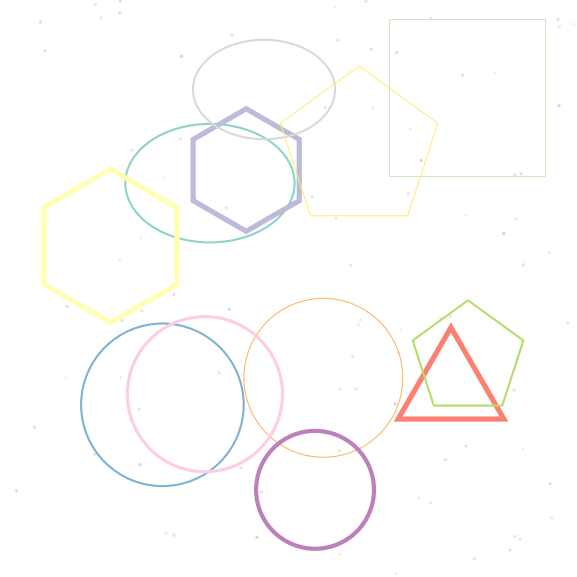[{"shape": "oval", "thickness": 1, "radius": 0.73, "center": [0.364, 0.682]}, {"shape": "hexagon", "thickness": 2.5, "radius": 0.66, "center": [0.191, 0.573]}, {"shape": "hexagon", "thickness": 2.5, "radius": 0.53, "center": [0.426, 0.705]}, {"shape": "triangle", "thickness": 2.5, "radius": 0.53, "center": [0.781, 0.326]}, {"shape": "circle", "thickness": 1, "radius": 0.7, "center": [0.281, 0.298]}, {"shape": "circle", "thickness": 0.5, "radius": 0.69, "center": [0.56, 0.345]}, {"shape": "pentagon", "thickness": 1, "radius": 0.5, "center": [0.81, 0.378]}, {"shape": "circle", "thickness": 1.5, "radius": 0.67, "center": [0.355, 0.317]}, {"shape": "oval", "thickness": 1, "radius": 0.62, "center": [0.457, 0.844]}, {"shape": "circle", "thickness": 2, "radius": 0.51, "center": [0.546, 0.151]}, {"shape": "square", "thickness": 0.5, "radius": 0.68, "center": [0.809, 0.83]}, {"shape": "pentagon", "thickness": 0.5, "radius": 0.72, "center": [0.622, 0.741]}]